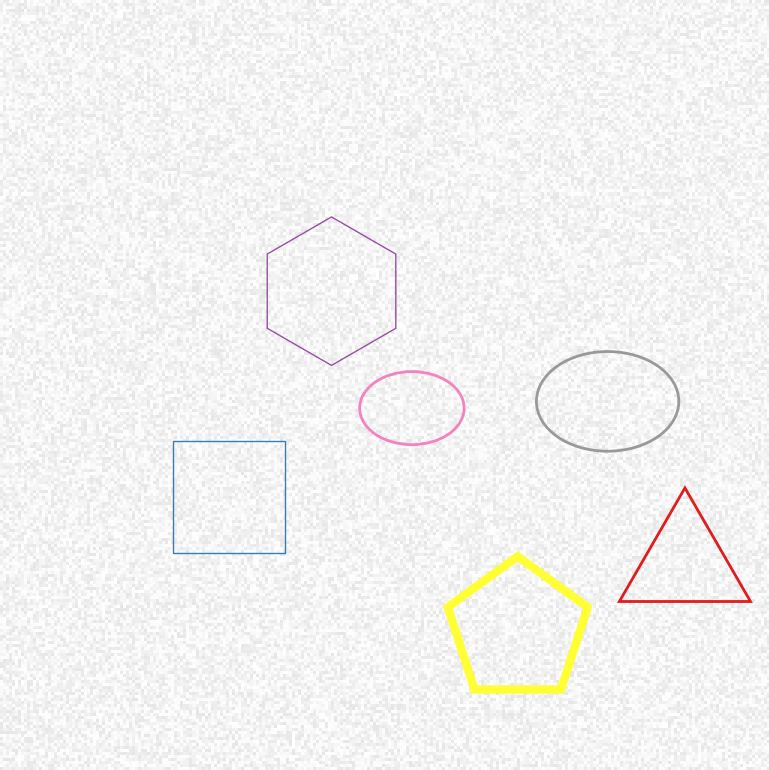[{"shape": "triangle", "thickness": 1, "radius": 0.49, "center": [0.89, 0.268]}, {"shape": "square", "thickness": 0.5, "radius": 0.36, "center": [0.298, 0.355]}, {"shape": "hexagon", "thickness": 0.5, "radius": 0.48, "center": [0.431, 0.622]}, {"shape": "pentagon", "thickness": 3, "radius": 0.48, "center": [0.672, 0.182]}, {"shape": "oval", "thickness": 1, "radius": 0.34, "center": [0.535, 0.47]}, {"shape": "oval", "thickness": 1, "radius": 0.46, "center": [0.789, 0.479]}]